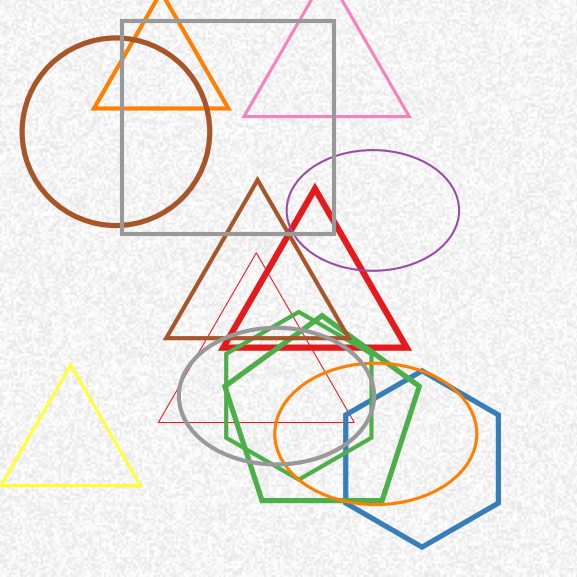[{"shape": "triangle", "thickness": 3, "radius": 0.92, "center": [0.545, 0.489]}, {"shape": "triangle", "thickness": 0.5, "radius": 0.98, "center": [0.444, 0.365]}, {"shape": "hexagon", "thickness": 2.5, "radius": 0.76, "center": [0.731, 0.204]}, {"shape": "hexagon", "thickness": 2, "radius": 0.73, "center": [0.517, 0.314]}, {"shape": "pentagon", "thickness": 2.5, "radius": 0.88, "center": [0.558, 0.276]}, {"shape": "oval", "thickness": 1, "radius": 0.75, "center": [0.646, 0.635]}, {"shape": "oval", "thickness": 1.5, "radius": 0.87, "center": [0.651, 0.248]}, {"shape": "triangle", "thickness": 2, "radius": 0.67, "center": [0.279, 0.879]}, {"shape": "triangle", "thickness": 1.5, "radius": 0.7, "center": [0.122, 0.228]}, {"shape": "triangle", "thickness": 2, "radius": 0.91, "center": [0.446, 0.505]}, {"shape": "circle", "thickness": 2.5, "radius": 0.81, "center": [0.201, 0.771]}, {"shape": "triangle", "thickness": 1.5, "radius": 0.83, "center": [0.566, 0.88]}, {"shape": "oval", "thickness": 2, "radius": 0.85, "center": [0.479, 0.313]}, {"shape": "square", "thickness": 2, "radius": 0.92, "center": [0.394, 0.778]}]